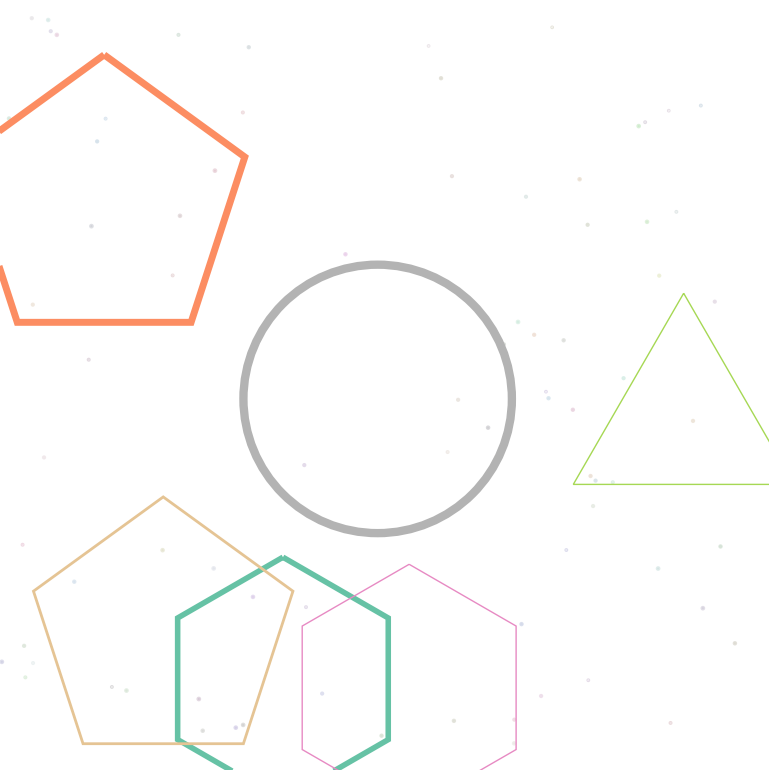[{"shape": "hexagon", "thickness": 2, "radius": 0.79, "center": [0.367, 0.118]}, {"shape": "pentagon", "thickness": 2.5, "radius": 0.96, "center": [0.135, 0.737]}, {"shape": "hexagon", "thickness": 0.5, "radius": 0.8, "center": [0.531, 0.107]}, {"shape": "triangle", "thickness": 0.5, "radius": 0.83, "center": [0.888, 0.454]}, {"shape": "pentagon", "thickness": 1, "radius": 0.89, "center": [0.212, 0.177]}, {"shape": "circle", "thickness": 3, "radius": 0.87, "center": [0.49, 0.482]}]